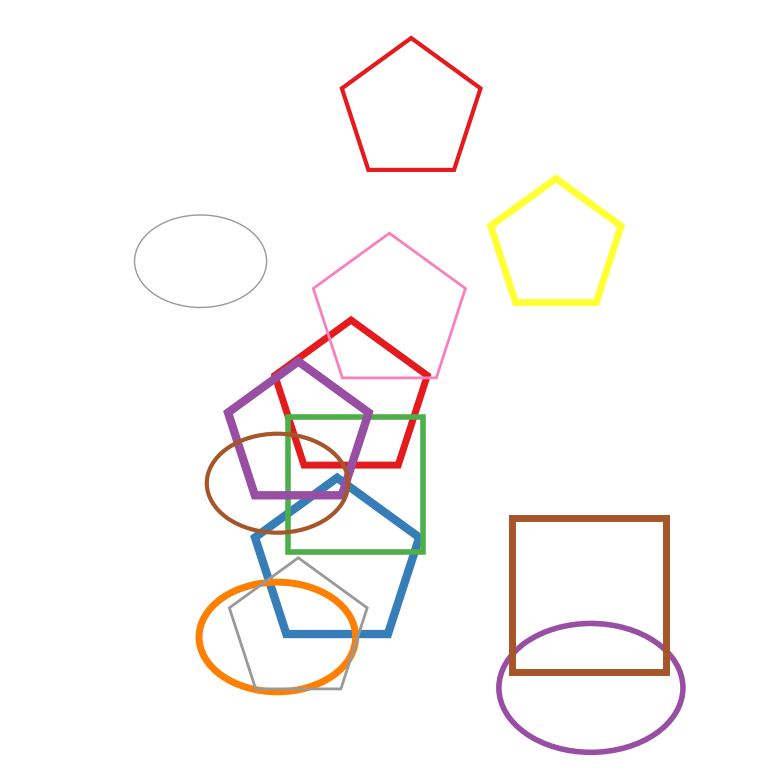[{"shape": "pentagon", "thickness": 2.5, "radius": 0.52, "center": [0.456, 0.48]}, {"shape": "pentagon", "thickness": 1.5, "radius": 0.47, "center": [0.534, 0.856]}, {"shape": "pentagon", "thickness": 3, "radius": 0.56, "center": [0.438, 0.267]}, {"shape": "square", "thickness": 2, "radius": 0.44, "center": [0.462, 0.371]}, {"shape": "oval", "thickness": 2, "radius": 0.6, "center": [0.767, 0.107]}, {"shape": "pentagon", "thickness": 3, "radius": 0.48, "center": [0.388, 0.434]}, {"shape": "oval", "thickness": 2.5, "radius": 0.51, "center": [0.36, 0.173]}, {"shape": "pentagon", "thickness": 2.5, "radius": 0.45, "center": [0.722, 0.679]}, {"shape": "oval", "thickness": 1.5, "radius": 0.46, "center": [0.36, 0.372]}, {"shape": "square", "thickness": 2.5, "radius": 0.5, "center": [0.765, 0.227]}, {"shape": "pentagon", "thickness": 1, "radius": 0.52, "center": [0.506, 0.593]}, {"shape": "pentagon", "thickness": 1, "radius": 0.47, "center": [0.387, 0.181]}, {"shape": "oval", "thickness": 0.5, "radius": 0.43, "center": [0.26, 0.661]}]